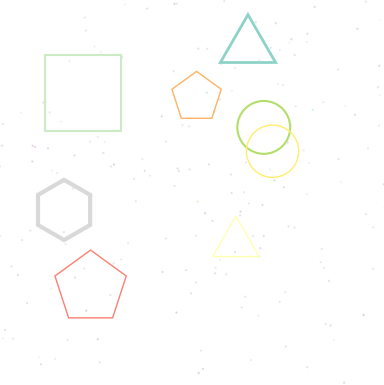[{"shape": "triangle", "thickness": 2, "radius": 0.41, "center": [0.644, 0.879]}, {"shape": "triangle", "thickness": 1, "radius": 0.35, "center": [0.613, 0.369]}, {"shape": "pentagon", "thickness": 1, "radius": 0.49, "center": [0.235, 0.253]}, {"shape": "pentagon", "thickness": 1, "radius": 0.34, "center": [0.511, 0.747]}, {"shape": "circle", "thickness": 1.5, "radius": 0.34, "center": [0.685, 0.669]}, {"shape": "hexagon", "thickness": 3, "radius": 0.39, "center": [0.166, 0.455]}, {"shape": "square", "thickness": 1.5, "radius": 0.49, "center": [0.215, 0.758]}, {"shape": "circle", "thickness": 1, "radius": 0.34, "center": [0.708, 0.607]}]